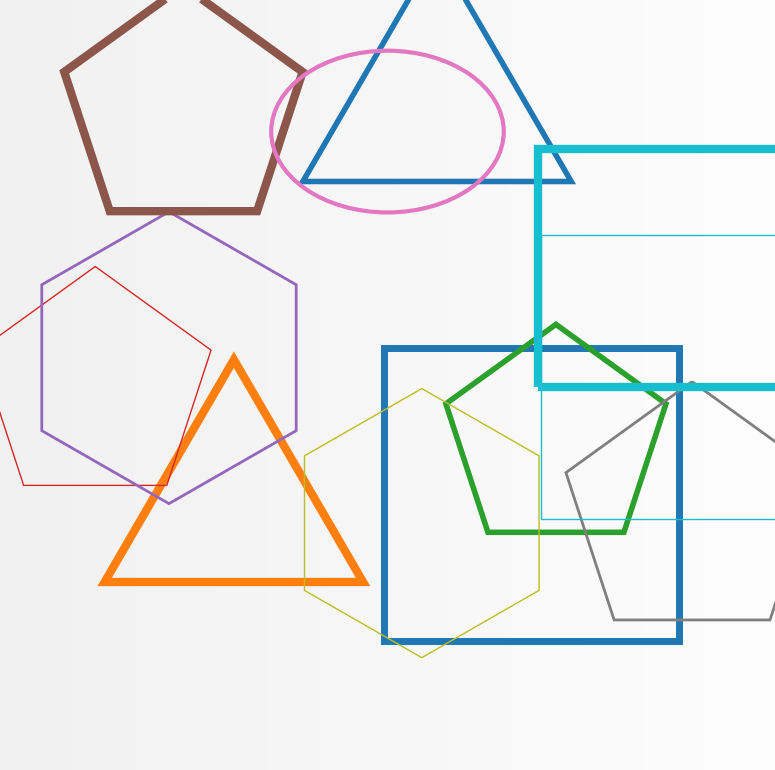[{"shape": "square", "thickness": 2.5, "radius": 0.95, "center": [0.686, 0.358]}, {"shape": "triangle", "thickness": 2, "radius": 1.0, "center": [0.564, 0.864]}, {"shape": "triangle", "thickness": 3, "radius": 0.96, "center": [0.302, 0.34]}, {"shape": "pentagon", "thickness": 2, "radius": 0.75, "center": [0.717, 0.429]}, {"shape": "pentagon", "thickness": 0.5, "radius": 0.79, "center": [0.123, 0.497]}, {"shape": "hexagon", "thickness": 1, "radius": 0.95, "center": [0.218, 0.535]}, {"shape": "pentagon", "thickness": 3, "radius": 0.81, "center": [0.237, 0.857]}, {"shape": "oval", "thickness": 1.5, "radius": 0.75, "center": [0.5, 0.829]}, {"shape": "pentagon", "thickness": 1, "radius": 0.86, "center": [0.893, 0.333]}, {"shape": "hexagon", "thickness": 0.5, "radius": 0.87, "center": [0.544, 0.321]}, {"shape": "square", "thickness": 0.5, "radius": 0.92, "center": [0.883, 0.511]}, {"shape": "square", "thickness": 3, "radius": 0.77, "center": [0.848, 0.652]}]